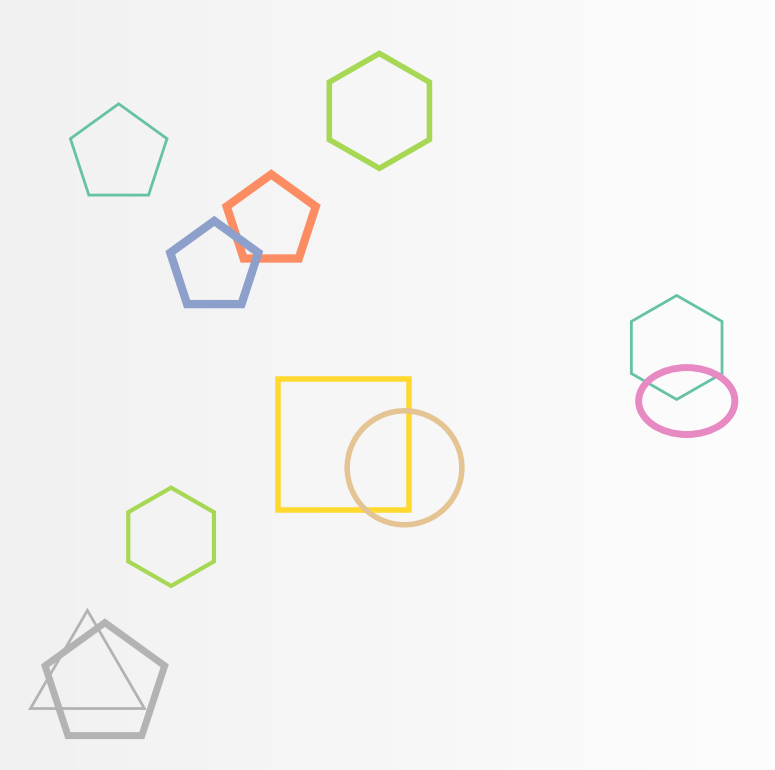[{"shape": "pentagon", "thickness": 1, "radius": 0.33, "center": [0.153, 0.8]}, {"shape": "hexagon", "thickness": 1, "radius": 0.34, "center": [0.873, 0.549]}, {"shape": "pentagon", "thickness": 3, "radius": 0.3, "center": [0.35, 0.713]}, {"shape": "pentagon", "thickness": 3, "radius": 0.3, "center": [0.277, 0.653]}, {"shape": "oval", "thickness": 2.5, "radius": 0.31, "center": [0.886, 0.479]}, {"shape": "hexagon", "thickness": 2, "radius": 0.37, "center": [0.489, 0.856]}, {"shape": "hexagon", "thickness": 1.5, "radius": 0.32, "center": [0.221, 0.303]}, {"shape": "square", "thickness": 2, "radius": 0.42, "center": [0.443, 0.423]}, {"shape": "circle", "thickness": 2, "radius": 0.37, "center": [0.522, 0.392]}, {"shape": "triangle", "thickness": 1, "radius": 0.42, "center": [0.113, 0.122]}, {"shape": "pentagon", "thickness": 2.5, "radius": 0.41, "center": [0.135, 0.11]}]